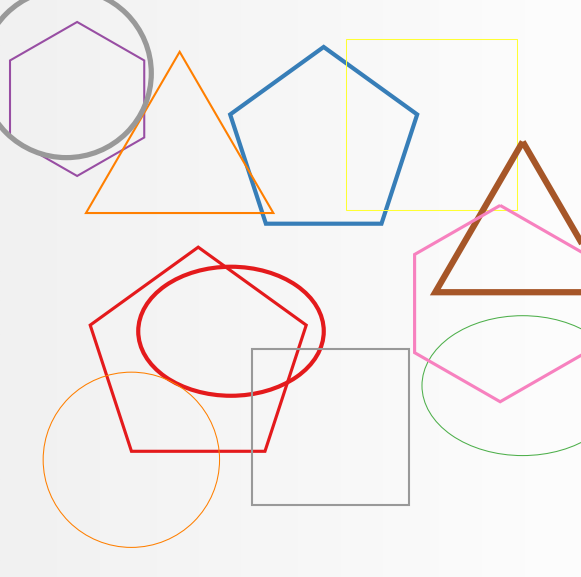[{"shape": "oval", "thickness": 2, "radius": 0.8, "center": [0.397, 0.426]}, {"shape": "pentagon", "thickness": 1.5, "radius": 0.98, "center": [0.341, 0.376]}, {"shape": "pentagon", "thickness": 2, "radius": 0.85, "center": [0.557, 0.749]}, {"shape": "oval", "thickness": 0.5, "radius": 0.87, "center": [0.899, 0.331]}, {"shape": "hexagon", "thickness": 1, "radius": 0.67, "center": [0.133, 0.828]}, {"shape": "circle", "thickness": 0.5, "radius": 0.76, "center": [0.226, 0.203]}, {"shape": "triangle", "thickness": 1, "radius": 0.93, "center": [0.309, 0.723]}, {"shape": "square", "thickness": 0.5, "radius": 0.74, "center": [0.742, 0.783]}, {"shape": "triangle", "thickness": 3, "radius": 0.87, "center": [0.899, 0.58]}, {"shape": "hexagon", "thickness": 1.5, "radius": 0.85, "center": [0.861, 0.473]}, {"shape": "circle", "thickness": 2.5, "radius": 0.73, "center": [0.114, 0.872]}, {"shape": "square", "thickness": 1, "radius": 0.68, "center": [0.569, 0.259]}]